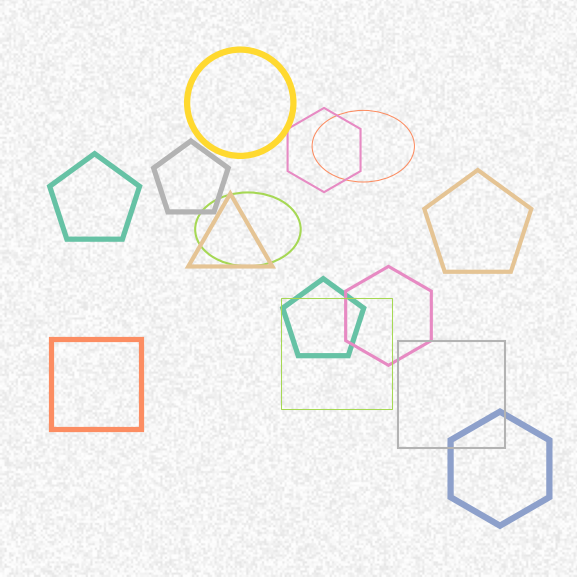[{"shape": "pentagon", "thickness": 2.5, "radius": 0.41, "center": [0.164, 0.651]}, {"shape": "pentagon", "thickness": 2.5, "radius": 0.37, "center": [0.56, 0.443]}, {"shape": "square", "thickness": 2.5, "radius": 0.39, "center": [0.166, 0.334]}, {"shape": "oval", "thickness": 0.5, "radius": 0.44, "center": [0.629, 0.746]}, {"shape": "hexagon", "thickness": 3, "radius": 0.49, "center": [0.866, 0.188]}, {"shape": "hexagon", "thickness": 1, "radius": 0.36, "center": [0.561, 0.739]}, {"shape": "hexagon", "thickness": 1.5, "radius": 0.43, "center": [0.673, 0.452]}, {"shape": "square", "thickness": 0.5, "radius": 0.48, "center": [0.583, 0.388]}, {"shape": "oval", "thickness": 1, "radius": 0.46, "center": [0.429, 0.602]}, {"shape": "circle", "thickness": 3, "radius": 0.46, "center": [0.416, 0.821]}, {"shape": "pentagon", "thickness": 2, "radius": 0.49, "center": [0.827, 0.607]}, {"shape": "triangle", "thickness": 2, "radius": 0.42, "center": [0.399, 0.58]}, {"shape": "pentagon", "thickness": 2.5, "radius": 0.34, "center": [0.331, 0.687]}, {"shape": "square", "thickness": 1, "radius": 0.46, "center": [0.782, 0.316]}]